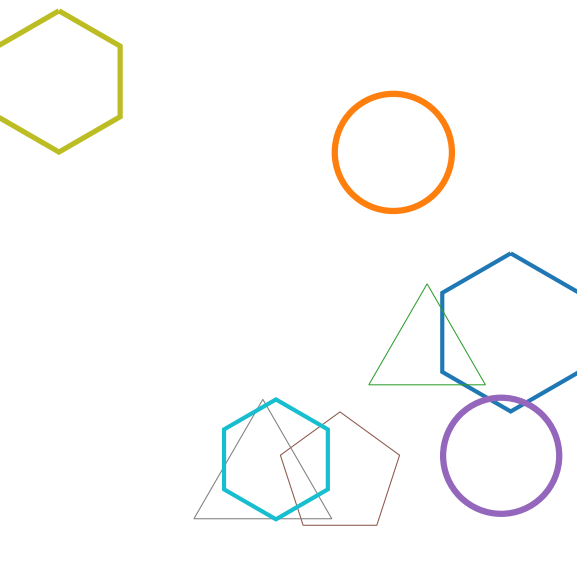[{"shape": "hexagon", "thickness": 2, "radius": 0.68, "center": [0.884, 0.424]}, {"shape": "circle", "thickness": 3, "radius": 0.51, "center": [0.681, 0.735]}, {"shape": "triangle", "thickness": 0.5, "radius": 0.58, "center": [0.74, 0.391]}, {"shape": "circle", "thickness": 3, "radius": 0.5, "center": [0.868, 0.21]}, {"shape": "pentagon", "thickness": 0.5, "radius": 0.54, "center": [0.589, 0.177]}, {"shape": "triangle", "thickness": 0.5, "radius": 0.69, "center": [0.455, 0.17]}, {"shape": "hexagon", "thickness": 2.5, "radius": 0.61, "center": [0.102, 0.858]}, {"shape": "hexagon", "thickness": 2, "radius": 0.52, "center": [0.478, 0.204]}]